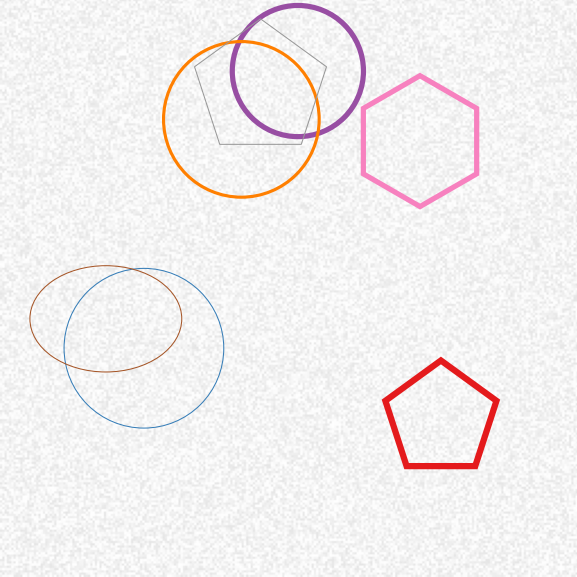[{"shape": "pentagon", "thickness": 3, "radius": 0.51, "center": [0.764, 0.274]}, {"shape": "circle", "thickness": 0.5, "radius": 0.69, "center": [0.249, 0.396]}, {"shape": "circle", "thickness": 2.5, "radius": 0.57, "center": [0.516, 0.876]}, {"shape": "circle", "thickness": 1.5, "radius": 0.67, "center": [0.418, 0.792]}, {"shape": "oval", "thickness": 0.5, "radius": 0.66, "center": [0.183, 0.447]}, {"shape": "hexagon", "thickness": 2.5, "radius": 0.57, "center": [0.727, 0.755]}, {"shape": "pentagon", "thickness": 0.5, "radius": 0.6, "center": [0.451, 0.846]}]